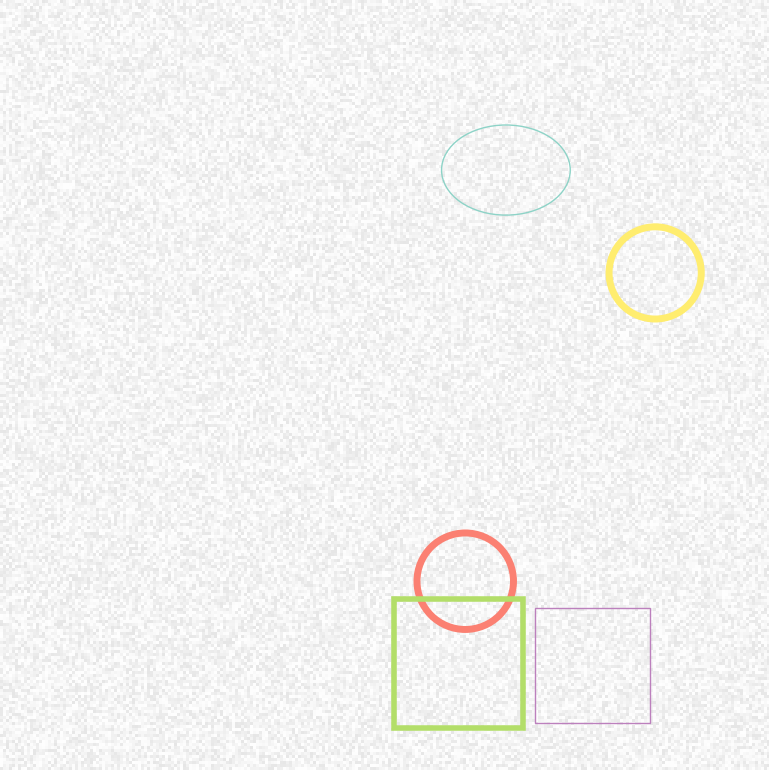[{"shape": "oval", "thickness": 0.5, "radius": 0.42, "center": [0.657, 0.779]}, {"shape": "circle", "thickness": 2.5, "radius": 0.31, "center": [0.604, 0.245]}, {"shape": "square", "thickness": 2, "radius": 0.42, "center": [0.595, 0.139]}, {"shape": "square", "thickness": 0.5, "radius": 0.37, "center": [0.769, 0.136]}, {"shape": "circle", "thickness": 2.5, "radius": 0.3, "center": [0.851, 0.646]}]